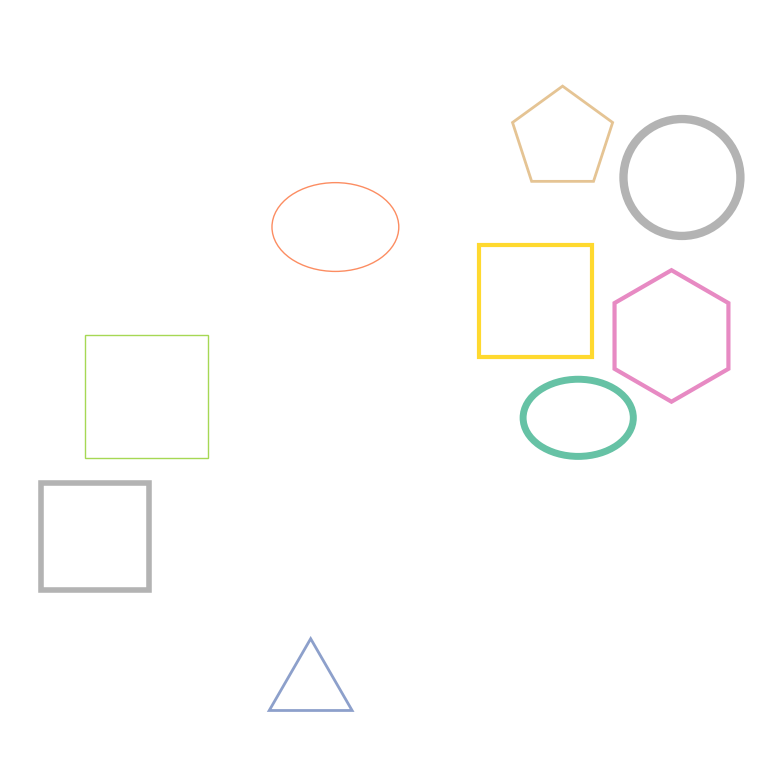[{"shape": "oval", "thickness": 2.5, "radius": 0.36, "center": [0.751, 0.457]}, {"shape": "oval", "thickness": 0.5, "radius": 0.41, "center": [0.436, 0.705]}, {"shape": "triangle", "thickness": 1, "radius": 0.31, "center": [0.403, 0.108]}, {"shape": "hexagon", "thickness": 1.5, "radius": 0.43, "center": [0.872, 0.564]}, {"shape": "square", "thickness": 0.5, "radius": 0.4, "center": [0.19, 0.485]}, {"shape": "square", "thickness": 1.5, "radius": 0.37, "center": [0.696, 0.609]}, {"shape": "pentagon", "thickness": 1, "radius": 0.34, "center": [0.731, 0.82]}, {"shape": "square", "thickness": 2, "radius": 0.35, "center": [0.123, 0.303]}, {"shape": "circle", "thickness": 3, "radius": 0.38, "center": [0.886, 0.77]}]